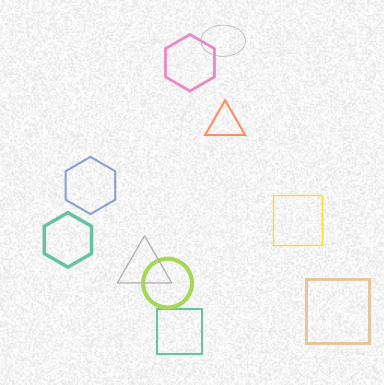[{"shape": "hexagon", "thickness": 2.5, "radius": 0.35, "center": [0.176, 0.377]}, {"shape": "square", "thickness": 1.5, "radius": 0.29, "center": [0.466, 0.139]}, {"shape": "triangle", "thickness": 1.5, "radius": 0.3, "center": [0.585, 0.679]}, {"shape": "hexagon", "thickness": 1.5, "radius": 0.37, "center": [0.235, 0.518]}, {"shape": "hexagon", "thickness": 2, "radius": 0.37, "center": [0.493, 0.837]}, {"shape": "circle", "thickness": 3, "radius": 0.32, "center": [0.435, 0.265]}, {"shape": "square", "thickness": 1, "radius": 0.32, "center": [0.772, 0.428]}, {"shape": "square", "thickness": 2, "radius": 0.41, "center": [0.876, 0.192]}, {"shape": "triangle", "thickness": 1, "radius": 0.41, "center": [0.375, 0.306]}, {"shape": "oval", "thickness": 0.5, "radius": 0.29, "center": [0.58, 0.894]}]